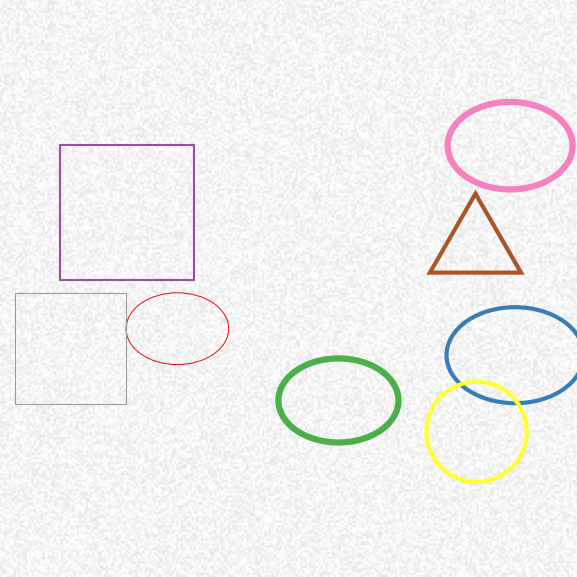[{"shape": "oval", "thickness": 0.5, "radius": 0.44, "center": [0.307, 0.43]}, {"shape": "oval", "thickness": 2, "radius": 0.59, "center": [0.892, 0.384]}, {"shape": "oval", "thickness": 3, "radius": 0.52, "center": [0.586, 0.306]}, {"shape": "square", "thickness": 1, "radius": 0.58, "center": [0.22, 0.631]}, {"shape": "circle", "thickness": 2, "radius": 0.43, "center": [0.825, 0.251]}, {"shape": "triangle", "thickness": 2, "radius": 0.46, "center": [0.823, 0.573]}, {"shape": "oval", "thickness": 3, "radius": 0.54, "center": [0.883, 0.747]}, {"shape": "square", "thickness": 0.5, "radius": 0.48, "center": [0.122, 0.396]}]